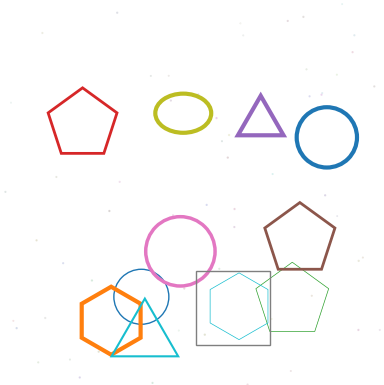[{"shape": "circle", "thickness": 3, "radius": 0.39, "center": [0.849, 0.643]}, {"shape": "circle", "thickness": 1, "radius": 0.36, "center": [0.367, 0.229]}, {"shape": "hexagon", "thickness": 3, "radius": 0.44, "center": [0.289, 0.167]}, {"shape": "pentagon", "thickness": 0.5, "radius": 0.5, "center": [0.759, 0.219]}, {"shape": "pentagon", "thickness": 2, "radius": 0.47, "center": [0.214, 0.678]}, {"shape": "triangle", "thickness": 3, "radius": 0.34, "center": [0.677, 0.683]}, {"shape": "pentagon", "thickness": 2, "radius": 0.48, "center": [0.779, 0.378]}, {"shape": "circle", "thickness": 2.5, "radius": 0.45, "center": [0.469, 0.347]}, {"shape": "square", "thickness": 1, "radius": 0.48, "center": [0.606, 0.201]}, {"shape": "oval", "thickness": 3, "radius": 0.36, "center": [0.476, 0.706]}, {"shape": "triangle", "thickness": 1.5, "radius": 0.5, "center": [0.376, 0.124]}, {"shape": "hexagon", "thickness": 0.5, "radius": 0.43, "center": [0.621, 0.205]}]